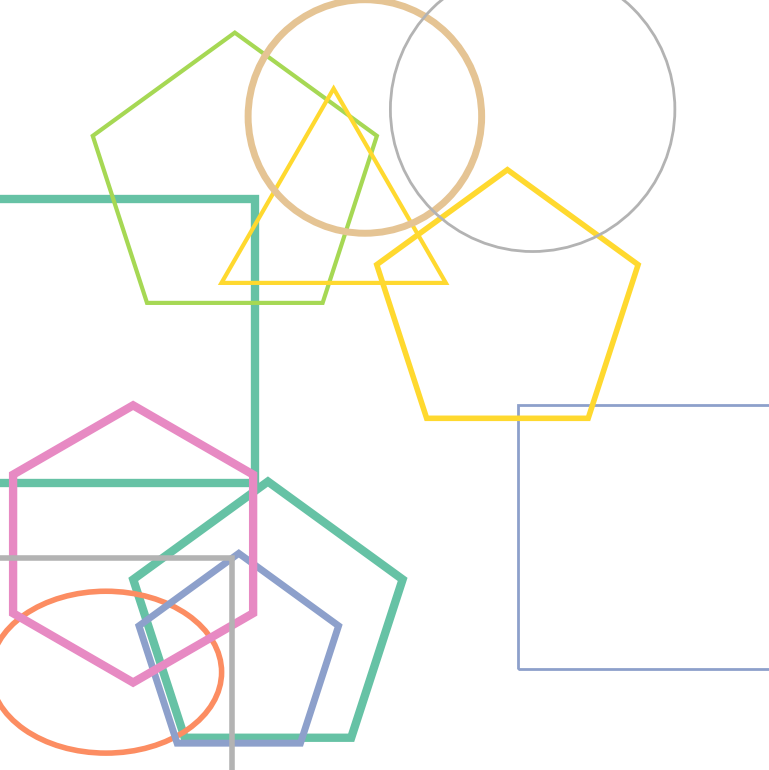[{"shape": "pentagon", "thickness": 3, "radius": 0.92, "center": [0.348, 0.191]}, {"shape": "square", "thickness": 3, "radius": 0.92, "center": [0.146, 0.557]}, {"shape": "oval", "thickness": 2, "radius": 0.75, "center": [0.138, 0.127]}, {"shape": "pentagon", "thickness": 2.5, "radius": 0.68, "center": [0.31, 0.145]}, {"shape": "square", "thickness": 1, "radius": 0.86, "center": [0.845, 0.303]}, {"shape": "hexagon", "thickness": 3, "radius": 0.9, "center": [0.173, 0.294]}, {"shape": "pentagon", "thickness": 1.5, "radius": 0.97, "center": [0.305, 0.764]}, {"shape": "pentagon", "thickness": 2, "radius": 0.89, "center": [0.659, 0.601]}, {"shape": "triangle", "thickness": 1.5, "radius": 0.84, "center": [0.433, 0.717]}, {"shape": "circle", "thickness": 2.5, "radius": 0.76, "center": [0.474, 0.849]}, {"shape": "square", "thickness": 2, "radius": 0.87, "center": [0.126, 0.101]}, {"shape": "circle", "thickness": 1, "radius": 0.92, "center": [0.692, 0.858]}]